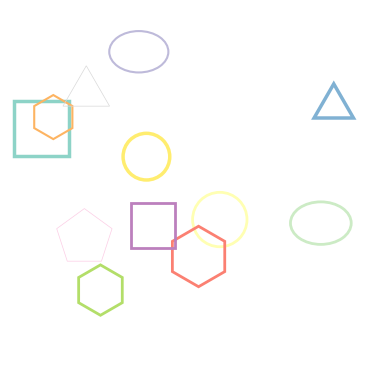[{"shape": "square", "thickness": 2.5, "radius": 0.36, "center": [0.108, 0.666]}, {"shape": "circle", "thickness": 2, "radius": 0.35, "center": [0.571, 0.43]}, {"shape": "oval", "thickness": 1.5, "radius": 0.38, "center": [0.361, 0.866]}, {"shape": "hexagon", "thickness": 2, "radius": 0.39, "center": [0.516, 0.334]}, {"shape": "triangle", "thickness": 2.5, "radius": 0.3, "center": [0.867, 0.723]}, {"shape": "hexagon", "thickness": 1.5, "radius": 0.29, "center": [0.138, 0.696]}, {"shape": "hexagon", "thickness": 2, "radius": 0.33, "center": [0.261, 0.247]}, {"shape": "pentagon", "thickness": 0.5, "radius": 0.38, "center": [0.219, 0.383]}, {"shape": "triangle", "thickness": 0.5, "radius": 0.35, "center": [0.224, 0.759]}, {"shape": "square", "thickness": 2, "radius": 0.29, "center": [0.398, 0.414]}, {"shape": "oval", "thickness": 2, "radius": 0.39, "center": [0.833, 0.42]}, {"shape": "circle", "thickness": 2.5, "radius": 0.3, "center": [0.38, 0.593]}]